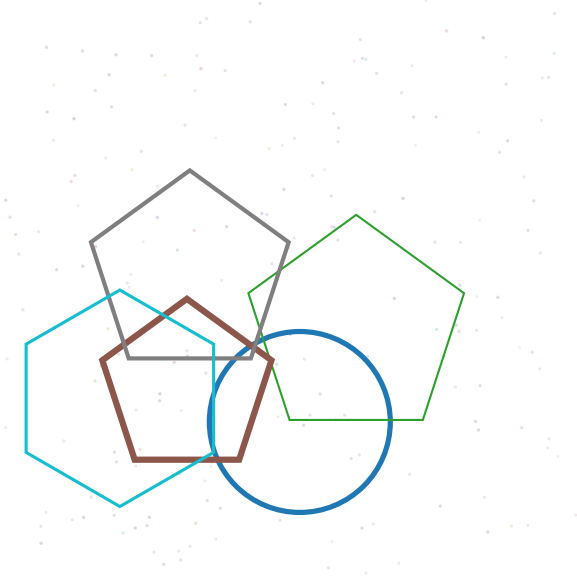[{"shape": "circle", "thickness": 2.5, "radius": 0.78, "center": [0.519, 0.268]}, {"shape": "pentagon", "thickness": 1, "radius": 0.98, "center": [0.617, 0.431]}, {"shape": "pentagon", "thickness": 3, "radius": 0.77, "center": [0.324, 0.328]}, {"shape": "pentagon", "thickness": 2, "radius": 0.9, "center": [0.329, 0.524]}, {"shape": "hexagon", "thickness": 1.5, "radius": 0.94, "center": [0.208, 0.309]}]